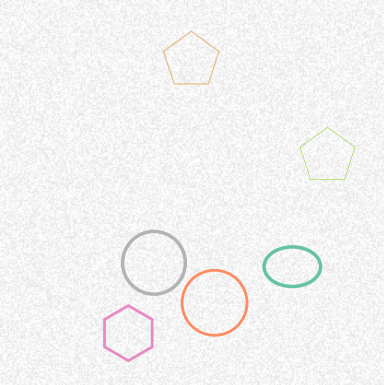[{"shape": "oval", "thickness": 2.5, "radius": 0.37, "center": [0.759, 0.307]}, {"shape": "circle", "thickness": 2, "radius": 0.42, "center": [0.557, 0.214]}, {"shape": "hexagon", "thickness": 2, "radius": 0.36, "center": [0.333, 0.135]}, {"shape": "pentagon", "thickness": 0.5, "radius": 0.37, "center": [0.851, 0.594]}, {"shape": "pentagon", "thickness": 1, "radius": 0.38, "center": [0.497, 0.843]}, {"shape": "circle", "thickness": 2.5, "radius": 0.41, "center": [0.4, 0.317]}]